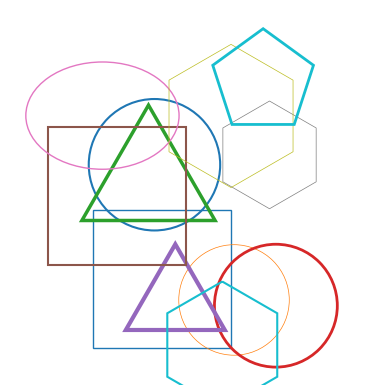[{"shape": "circle", "thickness": 1.5, "radius": 0.85, "center": [0.401, 0.572]}, {"shape": "square", "thickness": 1, "radius": 0.89, "center": [0.422, 0.276]}, {"shape": "circle", "thickness": 0.5, "radius": 0.72, "center": [0.608, 0.221]}, {"shape": "triangle", "thickness": 2.5, "radius": 1.0, "center": [0.386, 0.527]}, {"shape": "circle", "thickness": 2, "radius": 0.8, "center": [0.717, 0.206]}, {"shape": "triangle", "thickness": 3, "radius": 0.74, "center": [0.455, 0.217]}, {"shape": "square", "thickness": 1.5, "radius": 0.9, "center": [0.304, 0.49]}, {"shape": "oval", "thickness": 1, "radius": 1.0, "center": [0.266, 0.7]}, {"shape": "hexagon", "thickness": 0.5, "radius": 0.7, "center": [0.7, 0.598]}, {"shape": "hexagon", "thickness": 0.5, "radius": 0.93, "center": [0.6, 0.699]}, {"shape": "pentagon", "thickness": 2, "radius": 0.69, "center": [0.683, 0.788]}, {"shape": "hexagon", "thickness": 1.5, "radius": 0.82, "center": [0.577, 0.104]}]